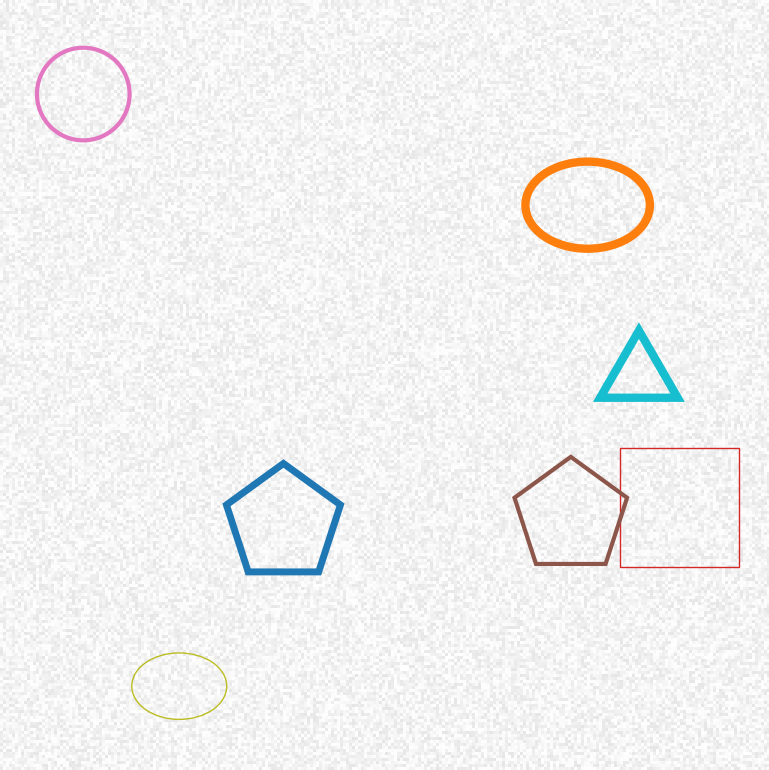[{"shape": "pentagon", "thickness": 2.5, "radius": 0.39, "center": [0.368, 0.32]}, {"shape": "oval", "thickness": 3, "radius": 0.4, "center": [0.763, 0.734]}, {"shape": "square", "thickness": 0.5, "radius": 0.39, "center": [0.883, 0.34]}, {"shape": "pentagon", "thickness": 1.5, "radius": 0.38, "center": [0.741, 0.33]}, {"shape": "circle", "thickness": 1.5, "radius": 0.3, "center": [0.108, 0.878]}, {"shape": "oval", "thickness": 0.5, "radius": 0.31, "center": [0.233, 0.109]}, {"shape": "triangle", "thickness": 3, "radius": 0.29, "center": [0.83, 0.513]}]